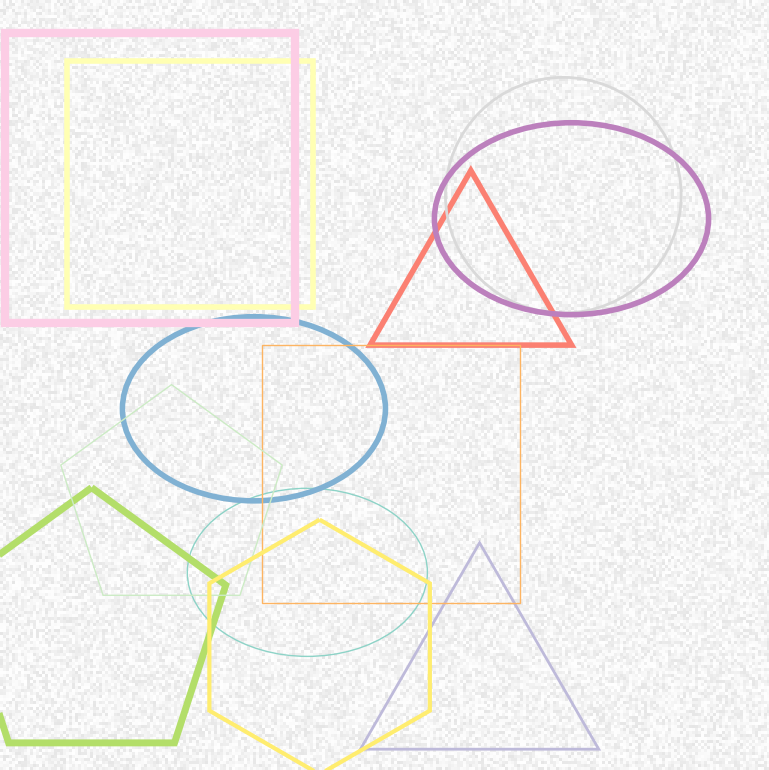[{"shape": "oval", "thickness": 0.5, "radius": 0.78, "center": [0.399, 0.257]}, {"shape": "square", "thickness": 2, "radius": 0.8, "center": [0.246, 0.761]}, {"shape": "triangle", "thickness": 1, "radius": 0.89, "center": [0.623, 0.116]}, {"shape": "triangle", "thickness": 2, "radius": 0.76, "center": [0.611, 0.627]}, {"shape": "oval", "thickness": 2, "radius": 0.85, "center": [0.33, 0.469]}, {"shape": "square", "thickness": 0.5, "radius": 0.84, "center": [0.508, 0.385]}, {"shape": "pentagon", "thickness": 2.5, "radius": 0.92, "center": [0.119, 0.183]}, {"shape": "square", "thickness": 3, "radius": 0.94, "center": [0.195, 0.769]}, {"shape": "circle", "thickness": 1, "radius": 0.77, "center": [0.732, 0.746]}, {"shape": "oval", "thickness": 2, "radius": 0.89, "center": [0.742, 0.716]}, {"shape": "pentagon", "thickness": 0.5, "radius": 0.76, "center": [0.223, 0.349]}, {"shape": "hexagon", "thickness": 1.5, "radius": 0.83, "center": [0.415, 0.16]}]